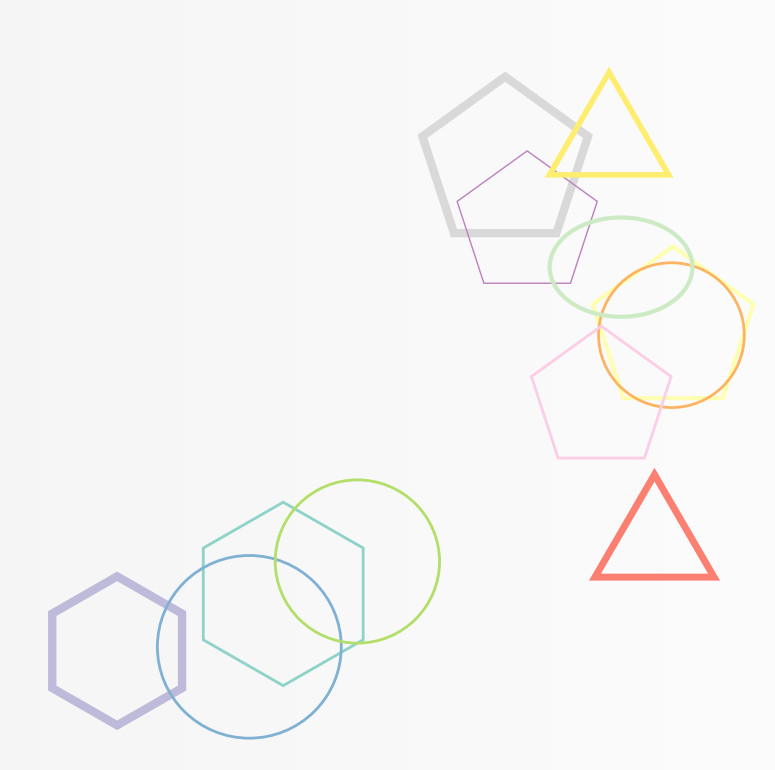[{"shape": "hexagon", "thickness": 1, "radius": 0.6, "center": [0.365, 0.229]}, {"shape": "pentagon", "thickness": 1.5, "radius": 0.55, "center": [0.868, 0.571]}, {"shape": "hexagon", "thickness": 3, "radius": 0.48, "center": [0.151, 0.155]}, {"shape": "triangle", "thickness": 2.5, "radius": 0.44, "center": [0.845, 0.295]}, {"shape": "circle", "thickness": 1, "radius": 0.59, "center": [0.322, 0.16]}, {"shape": "circle", "thickness": 1, "radius": 0.47, "center": [0.866, 0.565]}, {"shape": "circle", "thickness": 1, "radius": 0.53, "center": [0.461, 0.271]}, {"shape": "pentagon", "thickness": 1, "radius": 0.47, "center": [0.776, 0.482]}, {"shape": "pentagon", "thickness": 3, "radius": 0.56, "center": [0.652, 0.788]}, {"shape": "pentagon", "thickness": 0.5, "radius": 0.48, "center": [0.68, 0.709]}, {"shape": "oval", "thickness": 1.5, "radius": 0.46, "center": [0.801, 0.653]}, {"shape": "triangle", "thickness": 2, "radius": 0.44, "center": [0.786, 0.817]}]